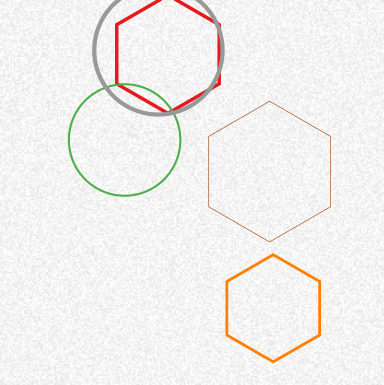[{"shape": "hexagon", "thickness": 2.5, "radius": 0.77, "center": [0.436, 0.859]}, {"shape": "circle", "thickness": 1.5, "radius": 0.72, "center": [0.324, 0.636]}, {"shape": "hexagon", "thickness": 2, "radius": 0.7, "center": [0.71, 0.199]}, {"shape": "hexagon", "thickness": 0.5, "radius": 0.91, "center": [0.7, 0.554]}, {"shape": "circle", "thickness": 3, "radius": 0.83, "center": [0.411, 0.869]}]